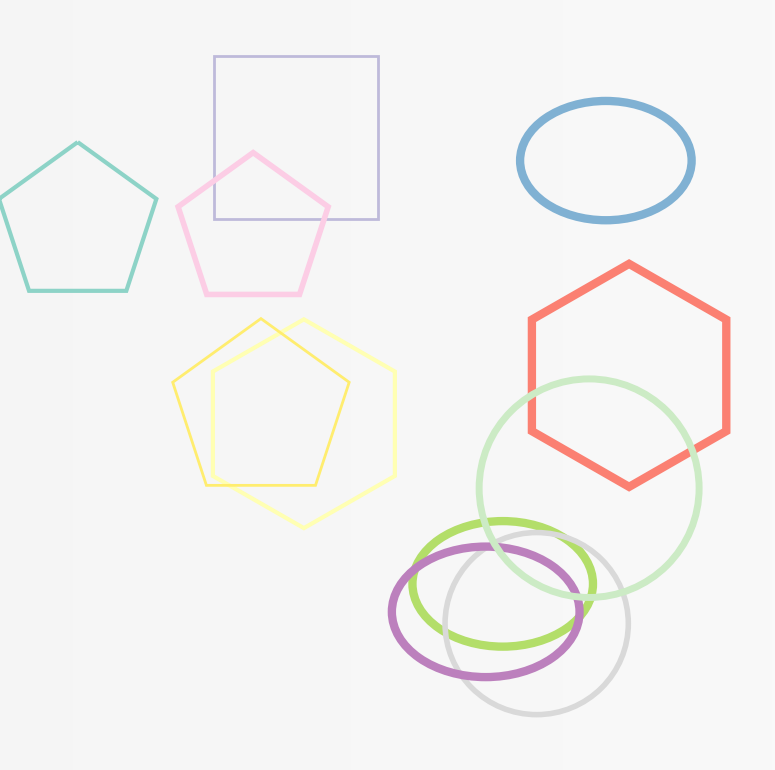[{"shape": "pentagon", "thickness": 1.5, "radius": 0.53, "center": [0.1, 0.709]}, {"shape": "hexagon", "thickness": 1.5, "radius": 0.68, "center": [0.392, 0.45]}, {"shape": "square", "thickness": 1, "radius": 0.53, "center": [0.382, 0.822]}, {"shape": "hexagon", "thickness": 3, "radius": 0.72, "center": [0.812, 0.513]}, {"shape": "oval", "thickness": 3, "radius": 0.55, "center": [0.782, 0.791]}, {"shape": "oval", "thickness": 3, "radius": 0.58, "center": [0.649, 0.242]}, {"shape": "pentagon", "thickness": 2, "radius": 0.51, "center": [0.327, 0.7]}, {"shape": "circle", "thickness": 2, "radius": 0.59, "center": [0.692, 0.19]}, {"shape": "oval", "thickness": 3, "radius": 0.61, "center": [0.627, 0.205]}, {"shape": "circle", "thickness": 2.5, "radius": 0.71, "center": [0.76, 0.366]}, {"shape": "pentagon", "thickness": 1, "radius": 0.6, "center": [0.337, 0.467]}]